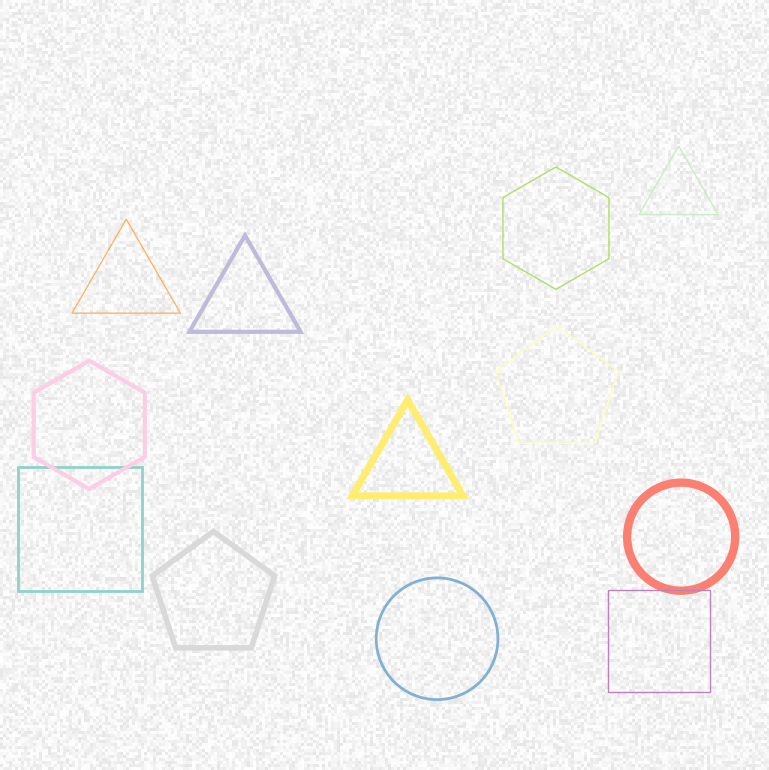[{"shape": "square", "thickness": 1, "radius": 0.4, "center": [0.104, 0.313]}, {"shape": "pentagon", "thickness": 0.5, "radius": 0.42, "center": [0.723, 0.492]}, {"shape": "triangle", "thickness": 1.5, "radius": 0.42, "center": [0.318, 0.611]}, {"shape": "circle", "thickness": 3, "radius": 0.35, "center": [0.885, 0.303]}, {"shape": "circle", "thickness": 1, "radius": 0.4, "center": [0.568, 0.17]}, {"shape": "triangle", "thickness": 0.5, "radius": 0.41, "center": [0.164, 0.634]}, {"shape": "hexagon", "thickness": 0.5, "radius": 0.4, "center": [0.722, 0.704]}, {"shape": "hexagon", "thickness": 1.5, "radius": 0.42, "center": [0.116, 0.448]}, {"shape": "pentagon", "thickness": 2, "radius": 0.42, "center": [0.277, 0.226]}, {"shape": "square", "thickness": 0.5, "radius": 0.33, "center": [0.856, 0.167]}, {"shape": "triangle", "thickness": 0.5, "radius": 0.3, "center": [0.881, 0.751]}, {"shape": "triangle", "thickness": 2.5, "radius": 0.42, "center": [0.529, 0.398]}]